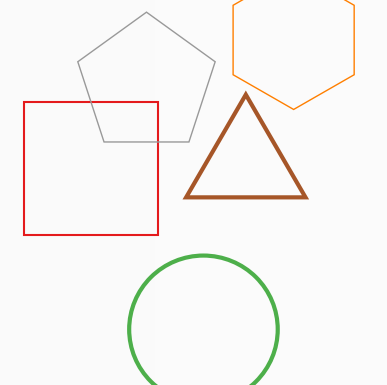[{"shape": "square", "thickness": 1.5, "radius": 0.86, "center": [0.235, 0.562]}, {"shape": "circle", "thickness": 3, "radius": 0.96, "center": [0.525, 0.145]}, {"shape": "hexagon", "thickness": 1, "radius": 0.9, "center": [0.758, 0.896]}, {"shape": "triangle", "thickness": 3, "radius": 0.89, "center": [0.634, 0.576]}, {"shape": "pentagon", "thickness": 1, "radius": 0.93, "center": [0.378, 0.782]}]